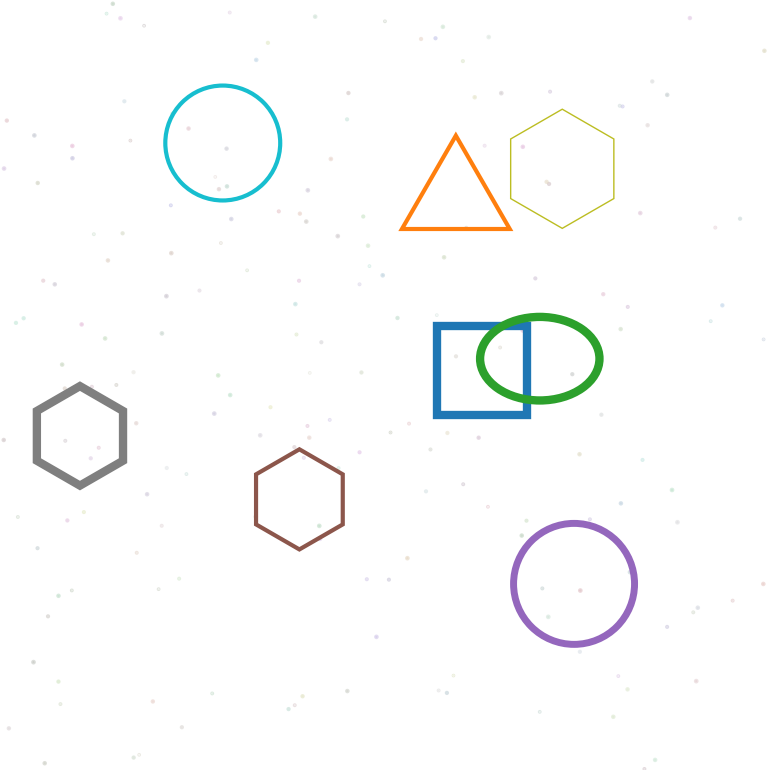[{"shape": "square", "thickness": 3, "radius": 0.29, "center": [0.626, 0.519]}, {"shape": "triangle", "thickness": 1.5, "radius": 0.4, "center": [0.592, 0.743]}, {"shape": "oval", "thickness": 3, "radius": 0.39, "center": [0.701, 0.534]}, {"shape": "circle", "thickness": 2.5, "radius": 0.39, "center": [0.746, 0.242]}, {"shape": "hexagon", "thickness": 1.5, "radius": 0.33, "center": [0.389, 0.351]}, {"shape": "hexagon", "thickness": 3, "radius": 0.32, "center": [0.104, 0.434]}, {"shape": "hexagon", "thickness": 0.5, "radius": 0.39, "center": [0.73, 0.781]}, {"shape": "circle", "thickness": 1.5, "radius": 0.37, "center": [0.289, 0.814]}]